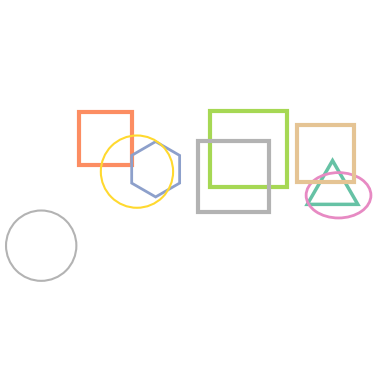[{"shape": "triangle", "thickness": 2.5, "radius": 0.38, "center": [0.864, 0.507]}, {"shape": "square", "thickness": 3, "radius": 0.34, "center": [0.275, 0.64]}, {"shape": "hexagon", "thickness": 2, "radius": 0.36, "center": [0.404, 0.56]}, {"shape": "oval", "thickness": 2, "radius": 0.42, "center": [0.879, 0.493]}, {"shape": "square", "thickness": 3, "radius": 0.5, "center": [0.645, 0.614]}, {"shape": "circle", "thickness": 1.5, "radius": 0.47, "center": [0.356, 0.554]}, {"shape": "square", "thickness": 3, "radius": 0.37, "center": [0.846, 0.602]}, {"shape": "circle", "thickness": 1.5, "radius": 0.46, "center": [0.107, 0.362]}, {"shape": "square", "thickness": 3, "radius": 0.46, "center": [0.607, 0.541]}]